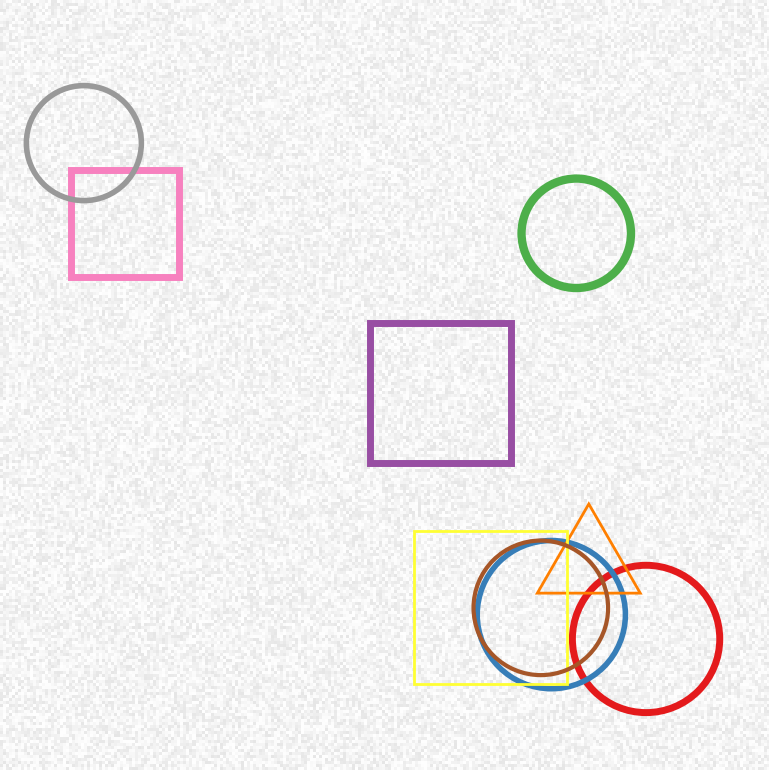[{"shape": "circle", "thickness": 2.5, "radius": 0.48, "center": [0.839, 0.17]}, {"shape": "circle", "thickness": 2, "radius": 0.48, "center": [0.716, 0.202]}, {"shape": "circle", "thickness": 3, "radius": 0.36, "center": [0.748, 0.697]}, {"shape": "square", "thickness": 2.5, "radius": 0.46, "center": [0.572, 0.49]}, {"shape": "triangle", "thickness": 1, "radius": 0.39, "center": [0.765, 0.268]}, {"shape": "square", "thickness": 1, "radius": 0.5, "center": [0.637, 0.211]}, {"shape": "circle", "thickness": 1.5, "radius": 0.44, "center": [0.702, 0.211]}, {"shape": "square", "thickness": 2.5, "radius": 0.35, "center": [0.163, 0.71]}, {"shape": "circle", "thickness": 2, "radius": 0.37, "center": [0.109, 0.814]}]